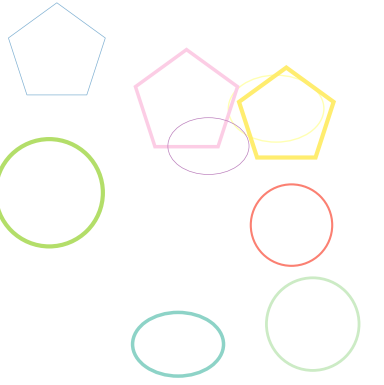[{"shape": "oval", "thickness": 2.5, "radius": 0.59, "center": [0.462, 0.106]}, {"shape": "oval", "thickness": 1, "radius": 0.62, "center": [0.717, 0.718]}, {"shape": "circle", "thickness": 1.5, "radius": 0.53, "center": [0.757, 0.415]}, {"shape": "pentagon", "thickness": 0.5, "radius": 0.66, "center": [0.148, 0.86]}, {"shape": "circle", "thickness": 3, "radius": 0.7, "center": [0.128, 0.499]}, {"shape": "pentagon", "thickness": 2.5, "radius": 0.7, "center": [0.484, 0.732]}, {"shape": "oval", "thickness": 0.5, "radius": 0.53, "center": [0.541, 0.621]}, {"shape": "circle", "thickness": 2, "radius": 0.6, "center": [0.812, 0.158]}, {"shape": "pentagon", "thickness": 3, "radius": 0.65, "center": [0.744, 0.695]}]